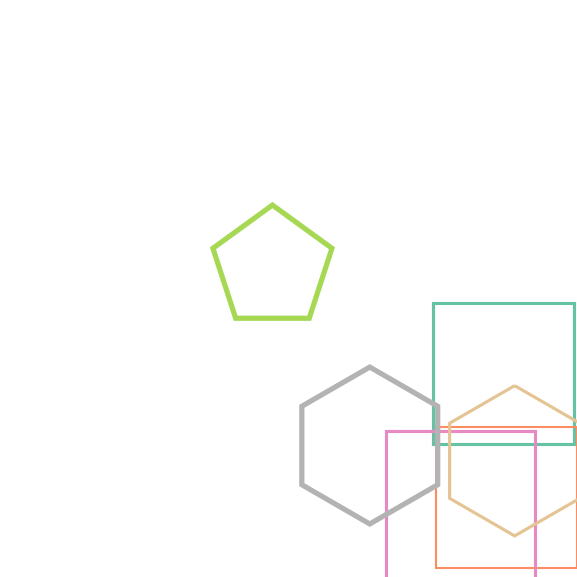[{"shape": "square", "thickness": 1.5, "radius": 0.61, "center": [0.872, 0.353]}, {"shape": "square", "thickness": 1, "radius": 0.61, "center": [0.878, 0.138]}, {"shape": "square", "thickness": 1.5, "radius": 0.65, "center": [0.798, 0.124]}, {"shape": "pentagon", "thickness": 2.5, "radius": 0.54, "center": [0.472, 0.536]}, {"shape": "hexagon", "thickness": 1.5, "radius": 0.65, "center": [0.891, 0.201]}, {"shape": "hexagon", "thickness": 2.5, "radius": 0.68, "center": [0.64, 0.228]}]